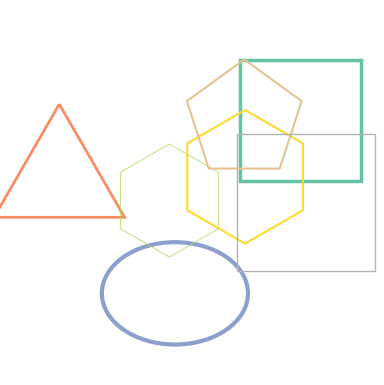[{"shape": "square", "thickness": 2.5, "radius": 0.79, "center": [0.781, 0.686]}, {"shape": "triangle", "thickness": 2, "radius": 0.98, "center": [0.154, 0.534]}, {"shape": "oval", "thickness": 3, "radius": 0.95, "center": [0.454, 0.238]}, {"shape": "hexagon", "thickness": 0.5, "radius": 0.73, "center": [0.44, 0.479]}, {"shape": "hexagon", "thickness": 1.5, "radius": 0.87, "center": [0.637, 0.541]}, {"shape": "pentagon", "thickness": 1.5, "radius": 0.78, "center": [0.634, 0.689]}, {"shape": "square", "thickness": 1, "radius": 0.9, "center": [0.796, 0.474]}]